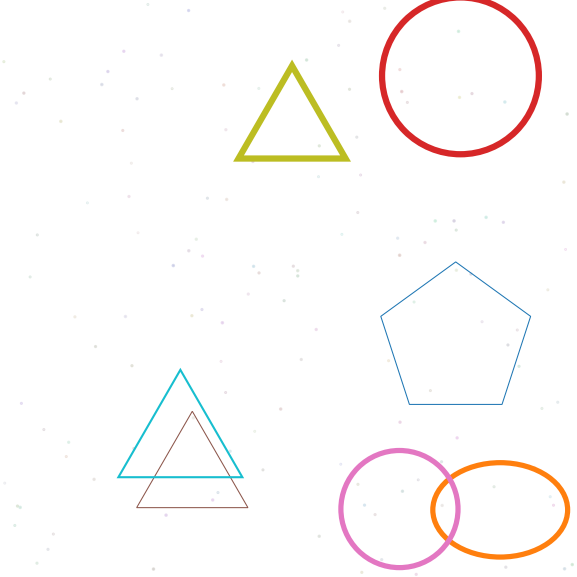[{"shape": "pentagon", "thickness": 0.5, "radius": 0.68, "center": [0.789, 0.409]}, {"shape": "oval", "thickness": 2.5, "radius": 0.58, "center": [0.866, 0.116]}, {"shape": "circle", "thickness": 3, "radius": 0.68, "center": [0.797, 0.868]}, {"shape": "triangle", "thickness": 0.5, "radius": 0.56, "center": [0.333, 0.176]}, {"shape": "circle", "thickness": 2.5, "radius": 0.51, "center": [0.692, 0.118]}, {"shape": "triangle", "thickness": 3, "radius": 0.54, "center": [0.506, 0.778]}, {"shape": "triangle", "thickness": 1, "radius": 0.62, "center": [0.312, 0.235]}]